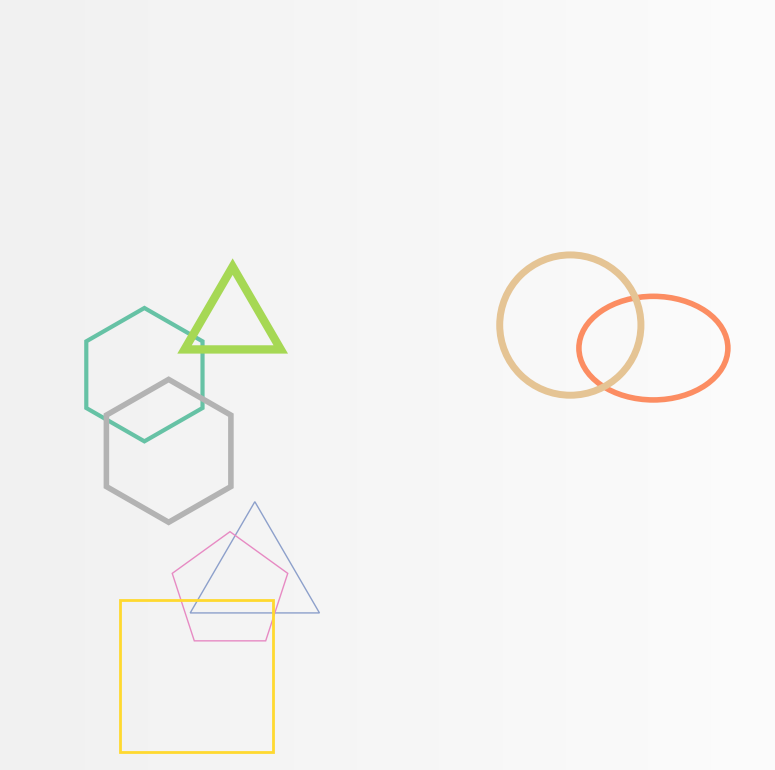[{"shape": "hexagon", "thickness": 1.5, "radius": 0.43, "center": [0.186, 0.513]}, {"shape": "oval", "thickness": 2, "radius": 0.48, "center": [0.843, 0.548]}, {"shape": "triangle", "thickness": 0.5, "radius": 0.48, "center": [0.329, 0.252]}, {"shape": "pentagon", "thickness": 0.5, "radius": 0.39, "center": [0.297, 0.231]}, {"shape": "triangle", "thickness": 3, "radius": 0.36, "center": [0.3, 0.582]}, {"shape": "square", "thickness": 1, "radius": 0.5, "center": [0.254, 0.122]}, {"shape": "circle", "thickness": 2.5, "radius": 0.46, "center": [0.736, 0.578]}, {"shape": "hexagon", "thickness": 2, "radius": 0.46, "center": [0.218, 0.414]}]